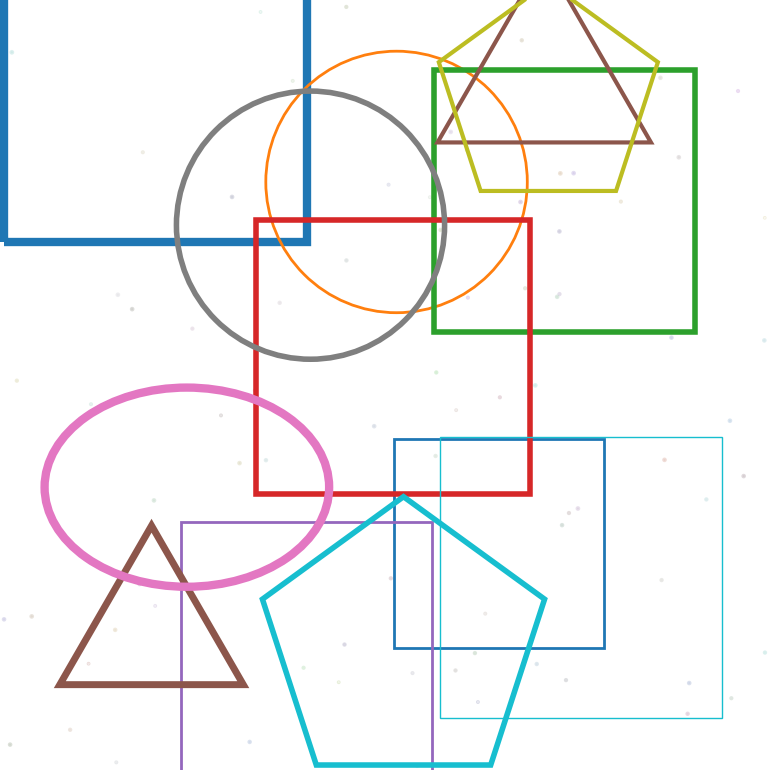[{"shape": "square", "thickness": 1, "radius": 0.68, "center": [0.648, 0.294]}, {"shape": "square", "thickness": 3, "radius": 0.98, "center": [0.202, 0.882]}, {"shape": "circle", "thickness": 1, "radius": 0.85, "center": [0.515, 0.764]}, {"shape": "square", "thickness": 2, "radius": 0.85, "center": [0.733, 0.739]}, {"shape": "square", "thickness": 2, "radius": 0.89, "center": [0.511, 0.536]}, {"shape": "square", "thickness": 1, "radius": 0.81, "center": [0.398, 0.159]}, {"shape": "triangle", "thickness": 1.5, "radius": 0.8, "center": [0.707, 0.895]}, {"shape": "triangle", "thickness": 2.5, "radius": 0.69, "center": [0.197, 0.18]}, {"shape": "oval", "thickness": 3, "radius": 0.92, "center": [0.243, 0.367]}, {"shape": "circle", "thickness": 2, "radius": 0.87, "center": [0.403, 0.708]}, {"shape": "pentagon", "thickness": 1.5, "radius": 0.75, "center": [0.712, 0.873]}, {"shape": "pentagon", "thickness": 2, "radius": 0.96, "center": [0.524, 0.162]}, {"shape": "square", "thickness": 0.5, "radius": 0.91, "center": [0.755, 0.25]}]